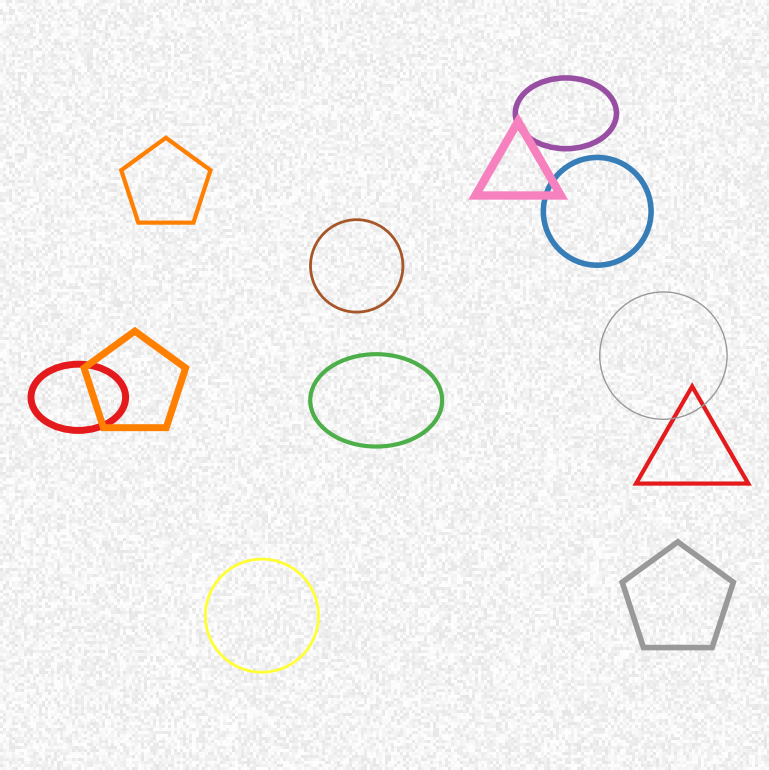[{"shape": "oval", "thickness": 2.5, "radius": 0.31, "center": [0.102, 0.484]}, {"shape": "triangle", "thickness": 1.5, "radius": 0.42, "center": [0.899, 0.414]}, {"shape": "circle", "thickness": 2, "radius": 0.35, "center": [0.776, 0.726]}, {"shape": "oval", "thickness": 1.5, "radius": 0.43, "center": [0.489, 0.48]}, {"shape": "oval", "thickness": 2, "radius": 0.33, "center": [0.735, 0.853]}, {"shape": "pentagon", "thickness": 1.5, "radius": 0.3, "center": [0.215, 0.76]}, {"shape": "pentagon", "thickness": 2.5, "radius": 0.35, "center": [0.175, 0.501]}, {"shape": "circle", "thickness": 1, "radius": 0.37, "center": [0.34, 0.2]}, {"shape": "circle", "thickness": 1, "radius": 0.3, "center": [0.463, 0.655]}, {"shape": "triangle", "thickness": 3, "radius": 0.32, "center": [0.673, 0.778]}, {"shape": "pentagon", "thickness": 2, "radius": 0.38, "center": [0.88, 0.22]}, {"shape": "circle", "thickness": 0.5, "radius": 0.41, "center": [0.862, 0.538]}]